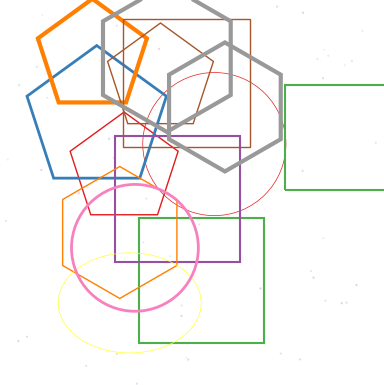[{"shape": "circle", "thickness": 0.5, "radius": 0.93, "center": [0.557, 0.626]}, {"shape": "pentagon", "thickness": 1, "radius": 0.74, "center": [0.322, 0.562]}, {"shape": "pentagon", "thickness": 2, "radius": 0.95, "center": [0.251, 0.691]}, {"shape": "square", "thickness": 1.5, "radius": 0.68, "center": [0.877, 0.642]}, {"shape": "square", "thickness": 1.5, "radius": 0.81, "center": [0.524, 0.272]}, {"shape": "square", "thickness": 1.5, "radius": 0.81, "center": [0.462, 0.483]}, {"shape": "hexagon", "thickness": 1, "radius": 0.86, "center": [0.311, 0.396]}, {"shape": "pentagon", "thickness": 3, "radius": 0.74, "center": [0.24, 0.854]}, {"shape": "oval", "thickness": 0.5, "radius": 0.93, "center": [0.337, 0.213]}, {"shape": "pentagon", "thickness": 1, "radius": 0.72, "center": [0.417, 0.796]}, {"shape": "square", "thickness": 1, "radius": 0.83, "center": [0.484, 0.784]}, {"shape": "circle", "thickness": 2, "radius": 0.82, "center": [0.35, 0.356]}, {"shape": "hexagon", "thickness": 3, "radius": 0.84, "center": [0.584, 0.722]}, {"shape": "hexagon", "thickness": 3, "radius": 0.96, "center": [0.433, 0.849]}]